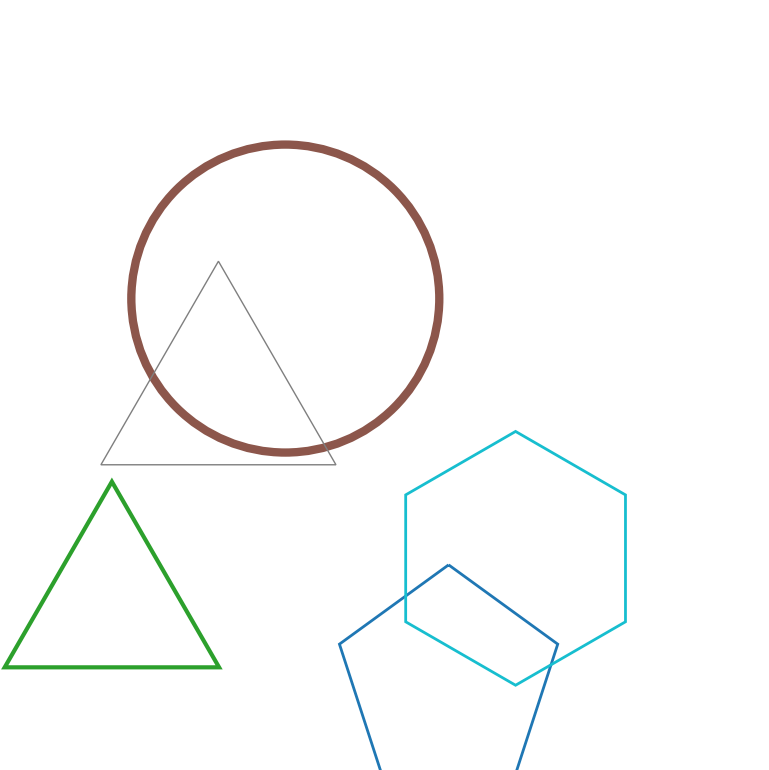[{"shape": "pentagon", "thickness": 1, "radius": 0.75, "center": [0.583, 0.117]}, {"shape": "triangle", "thickness": 1.5, "radius": 0.8, "center": [0.145, 0.214]}, {"shape": "circle", "thickness": 3, "radius": 1.0, "center": [0.371, 0.612]}, {"shape": "triangle", "thickness": 0.5, "radius": 0.88, "center": [0.284, 0.485]}, {"shape": "hexagon", "thickness": 1, "radius": 0.82, "center": [0.67, 0.275]}]